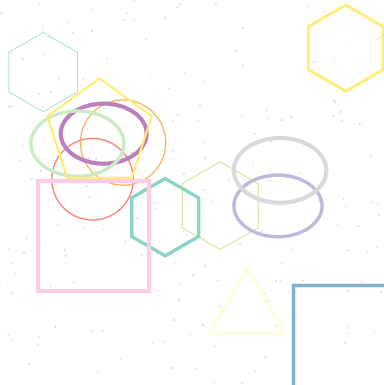[{"shape": "hexagon", "thickness": 2.5, "radius": 0.5, "center": [0.429, 0.436]}, {"shape": "hexagon", "thickness": 0.5, "radius": 0.51, "center": [0.112, 0.813]}, {"shape": "triangle", "thickness": 1, "radius": 0.56, "center": [0.642, 0.192]}, {"shape": "oval", "thickness": 2.5, "radius": 0.57, "center": [0.722, 0.465]}, {"shape": "circle", "thickness": 1, "radius": 0.53, "center": [0.24, 0.534]}, {"shape": "square", "thickness": 2.5, "radius": 0.66, "center": [0.892, 0.126]}, {"shape": "circle", "thickness": 1, "radius": 0.55, "center": [0.32, 0.63]}, {"shape": "hexagon", "thickness": 0.5, "radius": 0.57, "center": [0.572, 0.466]}, {"shape": "square", "thickness": 3, "radius": 0.72, "center": [0.243, 0.387]}, {"shape": "oval", "thickness": 3, "radius": 0.6, "center": [0.727, 0.557]}, {"shape": "oval", "thickness": 3, "radius": 0.56, "center": [0.269, 0.653]}, {"shape": "oval", "thickness": 2.5, "radius": 0.6, "center": [0.201, 0.627]}, {"shape": "pentagon", "thickness": 1.5, "radius": 0.71, "center": [0.258, 0.654]}, {"shape": "hexagon", "thickness": 2, "radius": 0.56, "center": [0.898, 0.875]}]